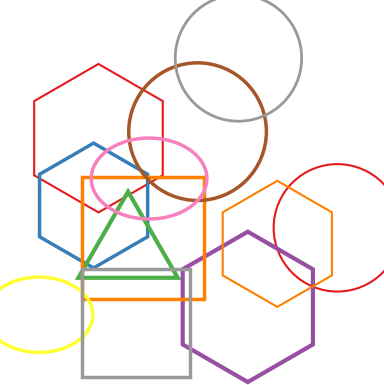[{"shape": "hexagon", "thickness": 1.5, "radius": 0.96, "center": [0.256, 0.641]}, {"shape": "circle", "thickness": 1.5, "radius": 0.83, "center": [0.876, 0.408]}, {"shape": "hexagon", "thickness": 2.5, "radius": 0.81, "center": [0.243, 0.466]}, {"shape": "triangle", "thickness": 3, "radius": 0.75, "center": [0.333, 0.353]}, {"shape": "hexagon", "thickness": 3, "radius": 0.98, "center": [0.644, 0.203]}, {"shape": "square", "thickness": 2.5, "radius": 0.79, "center": [0.371, 0.381]}, {"shape": "hexagon", "thickness": 1.5, "radius": 0.82, "center": [0.72, 0.367]}, {"shape": "oval", "thickness": 2.5, "radius": 0.7, "center": [0.101, 0.182]}, {"shape": "circle", "thickness": 2.5, "radius": 0.89, "center": [0.513, 0.658]}, {"shape": "oval", "thickness": 2.5, "radius": 0.75, "center": [0.387, 0.536]}, {"shape": "circle", "thickness": 2, "radius": 0.82, "center": [0.619, 0.849]}, {"shape": "square", "thickness": 2.5, "radius": 0.7, "center": [0.354, 0.161]}]